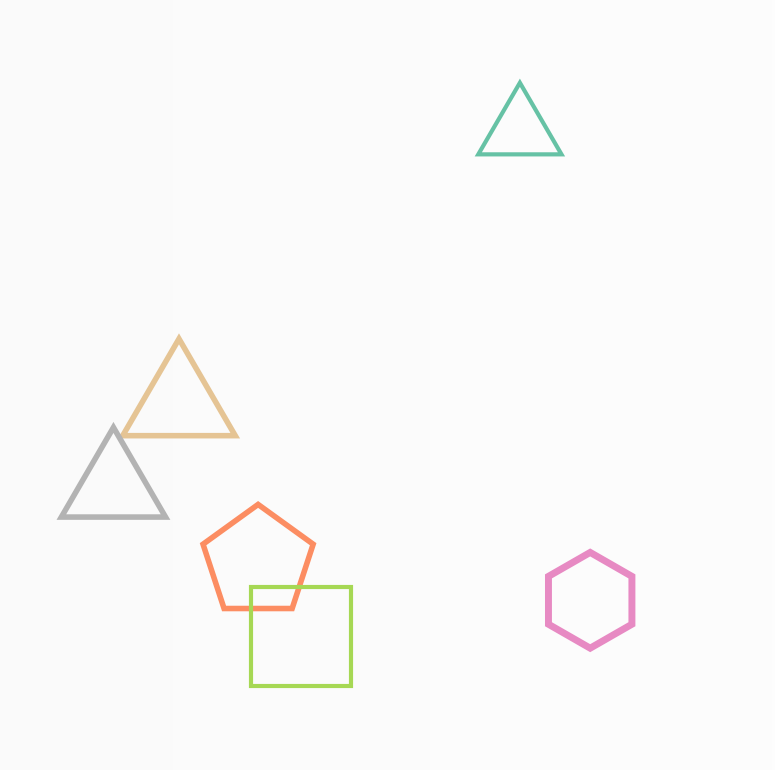[{"shape": "triangle", "thickness": 1.5, "radius": 0.31, "center": [0.671, 0.831]}, {"shape": "pentagon", "thickness": 2, "radius": 0.37, "center": [0.333, 0.27]}, {"shape": "hexagon", "thickness": 2.5, "radius": 0.31, "center": [0.762, 0.22]}, {"shape": "square", "thickness": 1.5, "radius": 0.32, "center": [0.388, 0.173]}, {"shape": "triangle", "thickness": 2, "radius": 0.42, "center": [0.231, 0.476]}, {"shape": "triangle", "thickness": 2, "radius": 0.39, "center": [0.146, 0.367]}]